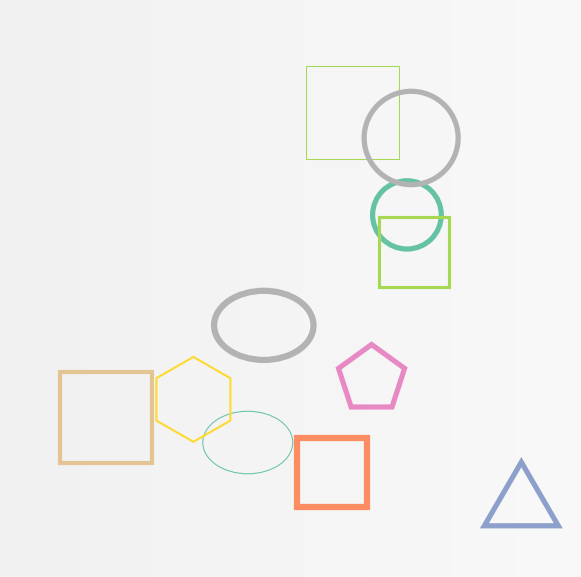[{"shape": "oval", "thickness": 0.5, "radius": 0.39, "center": [0.426, 0.233]}, {"shape": "circle", "thickness": 2.5, "radius": 0.3, "center": [0.7, 0.627]}, {"shape": "square", "thickness": 3, "radius": 0.3, "center": [0.572, 0.181]}, {"shape": "triangle", "thickness": 2.5, "radius": 0.37, "center": [0.897, 0.125]}, {"shape": "pentagon", "thickness": 2.5, "radius": 0.3, "center": [0.639, 0.343]}, {"shape": "square", "thickness": 0.5, "radius": 0.4, "center": [0.606, 0.804]}, {"shape": "square", "thickness": 1.5, "radius": 0.3, "center": [0.712, 0.563]}, {"shape": "hexagon", "thickness": 1, "radius": 0.37, "center": [0.333, 0.308]}, {"shape": "square", "thickness": 2, "radius": 0.4, "center": [0.182, 0.276]}, {"shape": "oval", "thickness": 3, "radius": 0.43, "center": [0.454, 0.436]}, {"shape": "circle", "thickness": 2.5, "radius": 0.4, "center": [0.707, 0.76]}]